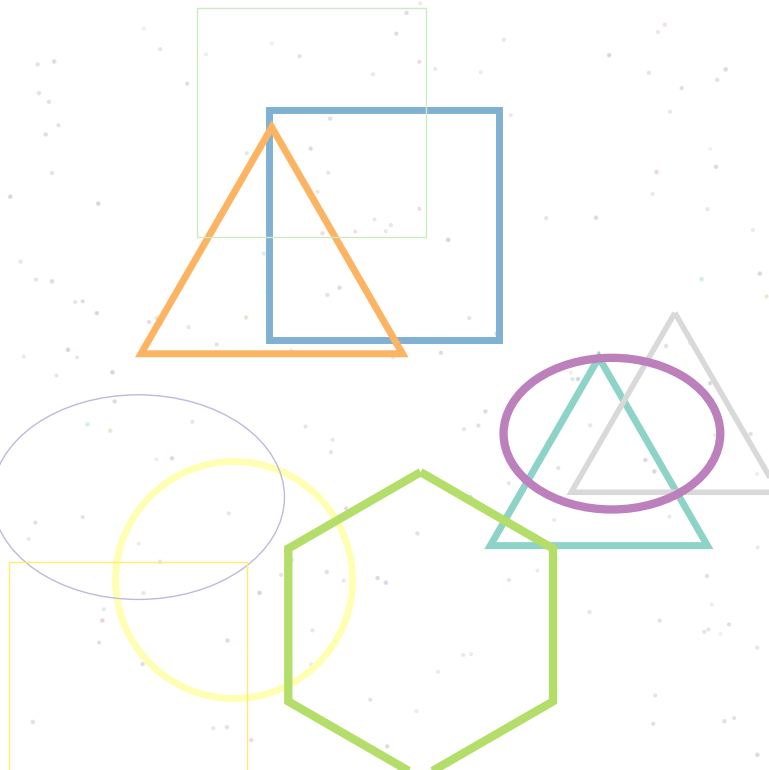[{"shape": "triangle", "thickness": 2.5, "radius": 0.81, "center": [0.778, 0.373]}, {"shape": "circle", "thickness": 2.5, "radius": 0.77, "center": [0.304, 0.247]}, {"shape": "oval", "thickness": 0.5, "radius": 0.95, "center": [0.18, 0.354]}, {"shape": "square", "thickness": 2.5, "radius": 0.75, "center": [0.499, 0.708]}, {"shape": "triangle", "thickness": 2.5, "radius": 0.98, "center": [0.353, 0.639]}, {"shape": "hexagon", "thickness": 3, "radius": 0.99, "center": [0.546, 0.188]}, {"shape": "triangle", "thickness": 2, "radius": 0.78, "center": [0.876, 0.438]}, {"shape": "oval", "thickness": 3, "radius": 0.7, "center": [0.795, 0.437]}, {"shape": "square", "thickness": 0.5, "radius": 0.74, "center": [0.404, 0.841]}, {"shape": "square", "thickness": 0.5, "radius": 0.78, "center": [0.166, 0.115]}]